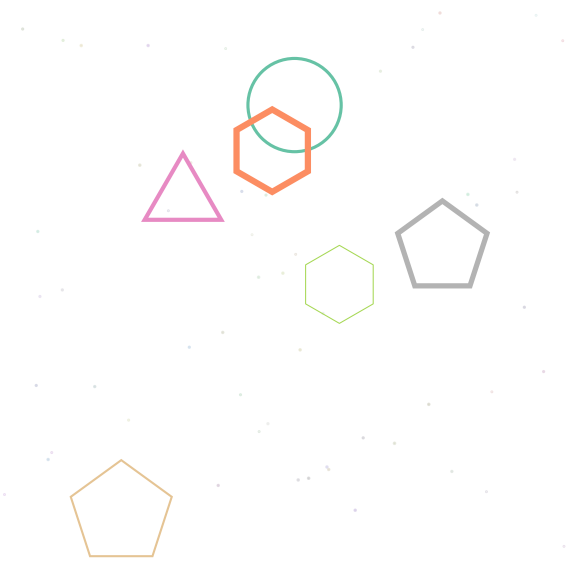[{"shape": "circle", "thickness": 1.5, "radius": 0.4, "center": [0.51, 0.817]}, {"shape": "hexagon", "thickness": 3, "radius": 0.36, "center": [0.471, 0.738]}, {"shape": "triangle", "thickness": 2, "radius": 0.38, "center": [0.317, 0.657]}, {"shape": "hexagon", "thickness": 0.5, "radius": 0.34, "center": [0.588, 0.507]}, {"shape": "pentagon", "thickness": 1, "radius": 0.46, "center": [0.21, 0.11]}, {"shape": "pentagon", "thickness": 2.5, "radius": 0.41, "center": [0.766, 0.57]}]